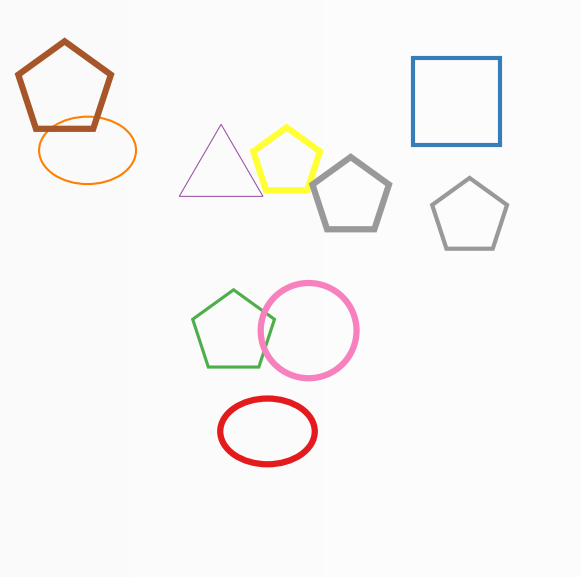[{"shape": "oval", "thickness": 3, "radius": 0.41, "center": [0.46, 0.252]}, {"shape": "square", "thickness": 2, "radius": 0.37, "center": [0.785, 0.823]}, {"shape": "pentagon", "thickness": 1.5, "radius": 0.37, "center": [0.402, 0.423]}, {"shape": "triangle", "thickness": 0.5, "radius": 0.42, "center": [0.38, 0.701]}, {"shape": "oval", "thickness": 1, "radius": 0.42, "center": [0.151, 0.739]}, {"shape": "pentagon", "thickness": 3, "radius": 0.3, "center": [0.493, 0.718]}, {"shape": "pentagon", "thickness": 3, "radius": 0.42, "center": [0.111, 0.844]}, {"shape": "circle", "thickness": 3, "radius": 0.41, "center": [0.531, 0.427]}, {"shape": "pentagon", "thickness": 3, "radius": 0.35, "center": [0.603, 0.658]}, {"shape": "pentagon", "thickness": 2, "radius": 0.34, "center": [0.808, 0.623]}]